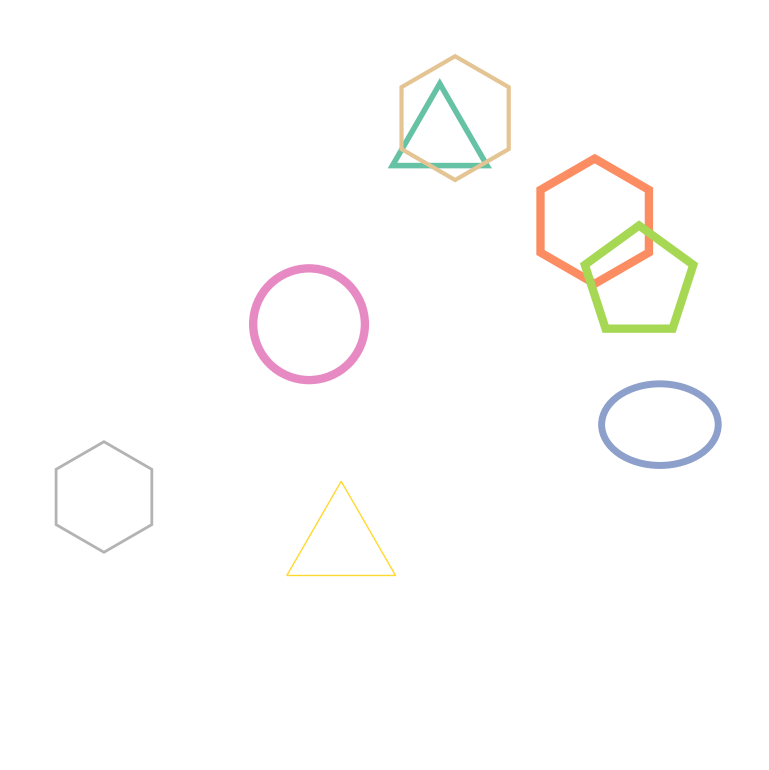[{"shape": "triangle", "thickness": 2, "radius": 0.35, "center": [0.571, 0.82]}, {"shape": "hexagon", "thickness": 3, "radius": 0.41, "center": [0.772, 0.713]}, {"shape": "oval", "thickness": 2.5, "radius": 0.38, "center": [0.857, 0.449]}, {"shape": "circle", "thickness": 3, "radius": 0.36, "center": [0.401, 0.579]}, {"shape": "pentagon", "thickness": 3, "radius": 0.37, "center": [0.83, 0.633]}, {"shape": "triangle", "thickness": 0.5, "radius": 0.41, "center": [0.443, 0.293]}, {"shape": "hexagon", "thickness": 1.5, "radius": 0.4, "center": [0.591, 0.847]}, {"shape": "hexagon", "thickness": 1, "radius": 0.36, "center": [0.135, 0.355]}]